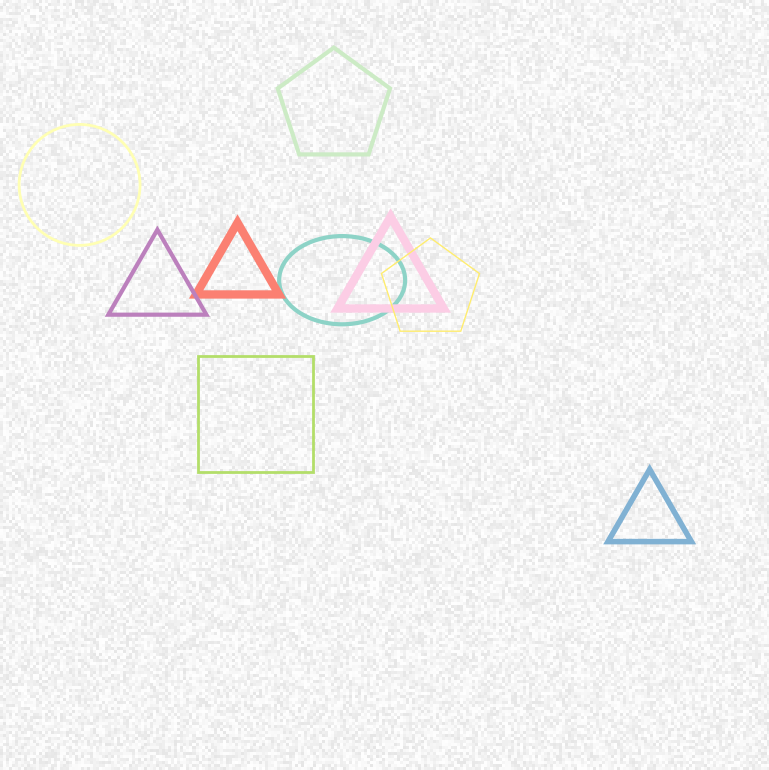[{"shape": "oval", "thickness": 1.5, "radius": 0.41, "center": [0.444, 0.636]}, {"shape": "circle", "thickness": 1, "radius": 0.39, "center": [0.103, 0.76]}, {"shape": "triangle", "thickness": 3, "radius": 0.31, "center": [0.308, 0.649]}, {"shape": "triangle", "thickness": 2, "radius": 0.31, "center": [0.844, 0.328]}, {"shape": "square", "thickness": 1, "radius": 0.37, "center": [0.332, 0.462]}, {"shape": "triangle", "thickness": 3, "radius": 0.4, "center": [0.507, 0.639]}, {"shape": "triangle", "thickness": 1.5, "radius": 0.37, "center": [0.204, 0.628]}, {"shape": "pentagon", "thickness": 1.5, "radius": 0.38, "center": [0.434, 0.861]}, {"shape": "pentagon", "thickness": 0.5, "radius": 0.33, "center": [0.559, 0.624]}]